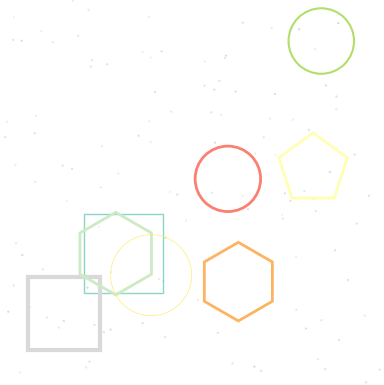[{"shape": "square", "thickness": 1, "radius": 0.51, "center": [0.32, 0.342]}, {"shape": "pentagon", "thickness": 2, "radius": 0.47, "center": [0.813, 0.561]}, {"shape": "circle", "thickness": 2, "radius": 0.42, "center": [0.592, 0.535]}, {"shape": "hexagon", "thickness": 2, "radius": 0.51, "center": [0.619, 0.268]}, {"shape": "circle", "thickness": 1.5, "radius": 0.43, "center": [0.835, 0.893]}, {"shape": "square", "thickness": 3, "radius": 0.47, "center": [0.166, 0.186]}, {"shape": "hexagon", "thickness": 2, "radius": 0.54, "center": [0.301, 0.341]}, {"shape": "circle", "thickness": 0.5, "radius": 0.53, "center": [0.393, 0.285]}]